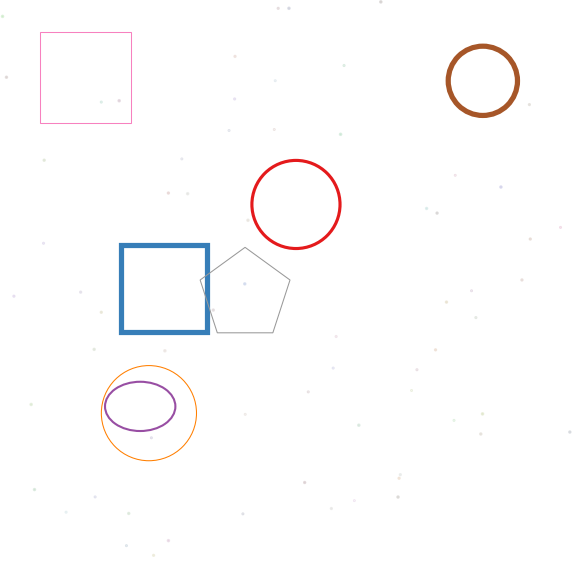[{"shape": "circle", "thickness": 1.5, "radius": 0.38, "center": [0.512, 0.645]}, {"shape": "square", "thickness": 2.5, "radius": 0.37, "center": [0.284, 0.499]}, {"shape": "oval", "thickness": 1, "radius": 0.3, "center": [0.243, 0.295]}, {"shape": "circle", "thickness": 0.5, "radius": 0.41, "center": [0.258, 0.284]}, {"shape": "circle", "thickness": 2.5, "radius": 0.3, "center": [0.836, 0.859]}, {"shape": "square", "thickness": 0.5, "radius": 0.39, "center": [0.148, 0.864]}, {"shape": "pentagon", "thickness": 0.5, "radius": 0.41, "center": [0.424, 0.489]}]